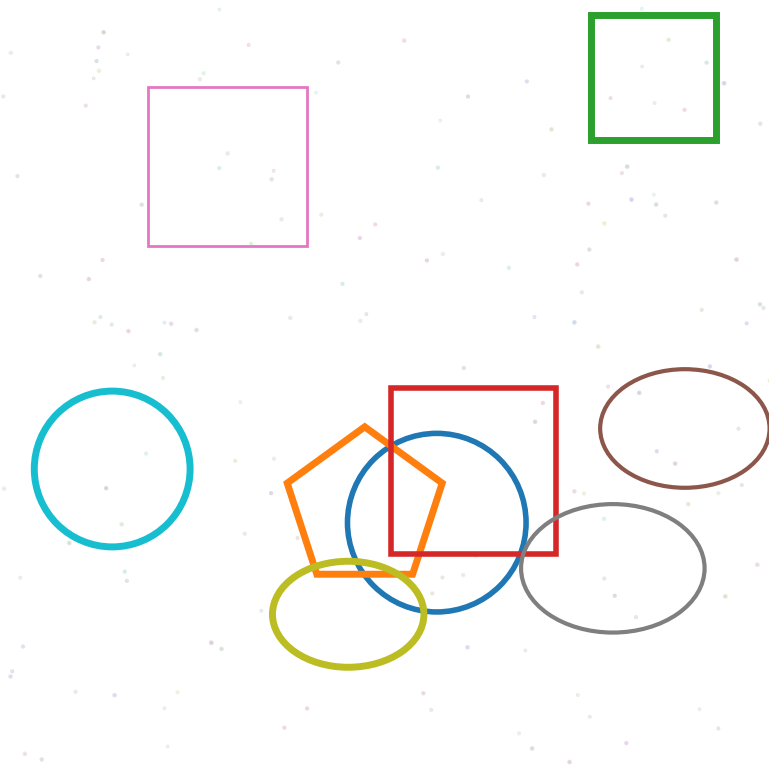[{"shape": "circle", "thickness": 2, "radius": 0.58, "center": [0.567, 0.321]}, {"shape": "pentagon", "thickness": 2.5, "radius": 0.53, "center": [0.474, 0.34]}, {"shape": "square", "thickness": 2.5, "radius": 0.41, "center": [0.849, 0.899]}, {"shape": "square", "thickness": 2, "radius": 0.54, "center": [0.615, 0.388]}, {"shape": "oval", "thickness": 1.5, "radius": 0.55, "center": [0.889, 0.444]}, {"shape": "square", "thickness": 1, "radius": 0.52, "center": [0.295, 0.784]}, {"shape": "oval", "thickness": 1.5, "radius": 0.6, "center": [0.796, 0.262]}, {"shape": "oval", "thickness": 2.5, "radius": 0.49, "center": [0.452, 0.202]}, {"shape": "circle", "thickness": 2.5, "radius": 0.51, "center": [0.146, 0.391]}]